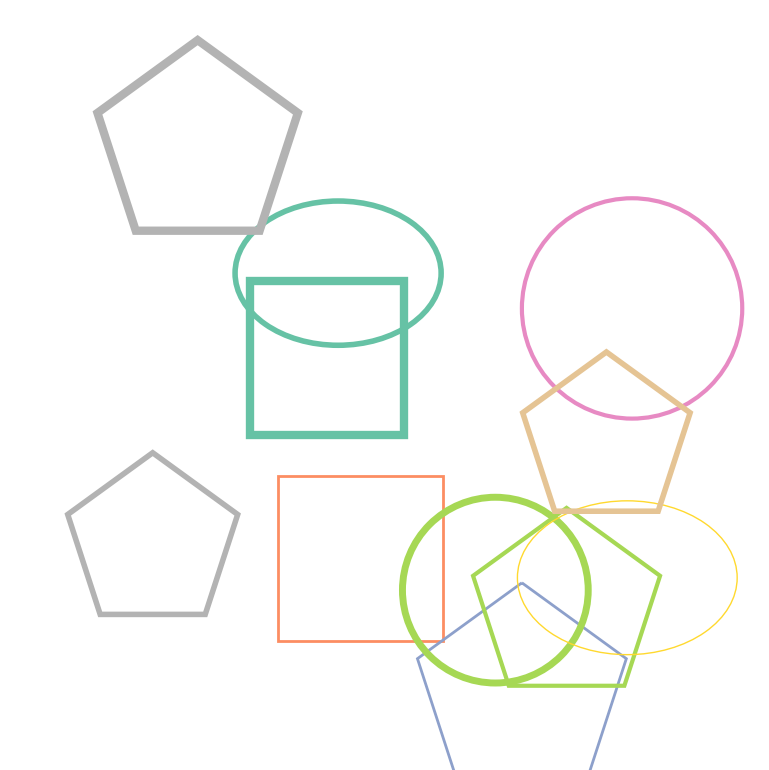[{"shape": "square", "thickness": 3, "radius": 0.5, "center": [0.425, 0.535]}, {"shape": "oval", "thickness": 2, "radius": 0.67, "center": [0.439, 0.645]}, {"shape": "square", "thickness": 1, "radius": 0.53, "center": [0.468, 0.275]}, {"shape": "pentagon", "thickness": 1, "radius": 0.71, "center": [0.678, 0.101]}, {"shape": "circle", "thickness": 1.5, "radius": 0.72, "center": [0.821, 0.599]}, {"shape": "circle", "thickness": 2.5, "radius": 0.6, "center": [0.643, 0.234]}, {"shape": "pentagon", "thickness": 1.5, "radius": 0.64, "center": [0.736, 0.213]}, {"shape": "oval", "thickness": 0.5, "radius": 0.71, "center": [0.815, 0.25]}, {"shape": "pentagon", "thickness": 2, "radius": 0.57, "center": [0.788, 0.429]}, {"shape": "pentagon", "thickness": 2, "radius": 0.58, "center": [0.198, 0.296]}, {"shape": "pentagon", "thickness": 3, "radius": 0.68, "center": [0.257, 0.811]}]